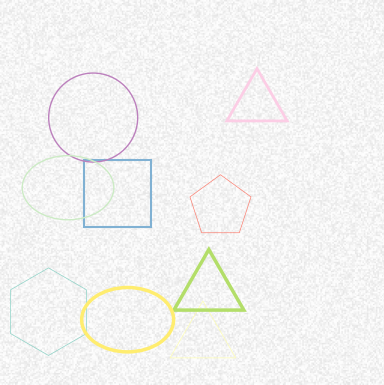[{"shape": "hexagon", "thickness": 0.5, "radius": 0.57, "center": [0.126, 0.19]}, {"shape": "triangle", "thickness": 0.5, "radius": 0.49, "center": [0.527, 0.12]}, {"shape": "pentagon", "thickness": 0.5, "radius": 0.42, "center": [0.573, 0.463]}, {"shape": "square", "thickness": 1.5, "radius": 0.44, "center": [0.305, 0.497]}, {"shape": "triangle", "thickness": 2.5, "radius": 0.52, "center": [0.542, 0.247]}, {"shape": "triangle", "thickness": 2, "radius": 0.45, "center": [0.668, 0.731]}, {"shape": "circle", "thickness": 1, "radius": 0.58, "center": [0.242, 0.695]}, {"shape": "oval", "thickness": 1, "radius": 0.59, "center": [0.177, 0.512]}, {"shape": "oval", "thickness": 2.5, "radius": 0.6, "center": [0.332, 0.17]}]